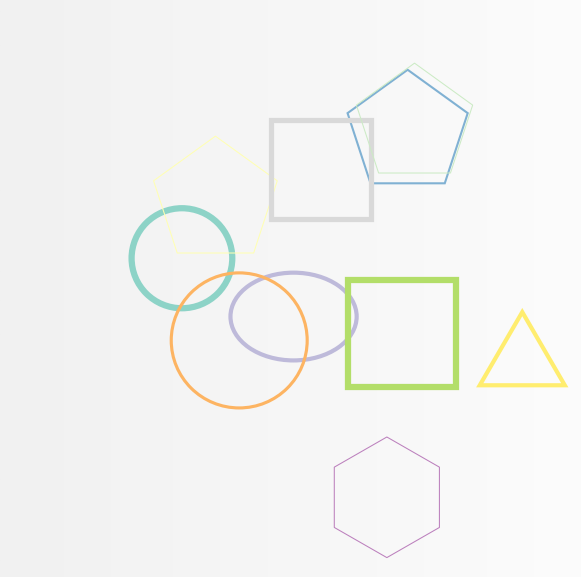[{"shape": "circle", "thickness": 3, "radius": 0.43, "center": [0.313, 0.552]}, {"shape": "pentagon", "thickness": 0.5, "radius": 0.56, "center": [0.371, 0.652]}, {"shape": "oval", "thickness": 2, "radius": 0.54, "center": [0.505, 0.451]}, {"shape": "pentagon", "thickness": 1, "radius": 0.54, "center": [0.701, 0.77]}, {"shape": "circle", "thickness": 1.5, "radius": 0.58, "center": [0.412, 0.41]}, {"shape": "square", "thickness": 3, "radius": 0.46, "center": [0.692, 0.422]}, {"shape": "square", "thickness": 2.5, "radius": 0.43, "center": [0.553, 0.705]}, {"shape": "hexagon", "thickness": 0.5, "radius": 0.52, "center": [0.666, 0.138]}, {"shape": "pentagon", "thickness": 0.5, "radius": 0.53, "center": [0.713, 0.785]}, {"shape": "triangle", "thickness": 2, "radius": 0.42, "center": [0.899, 0.374]}]